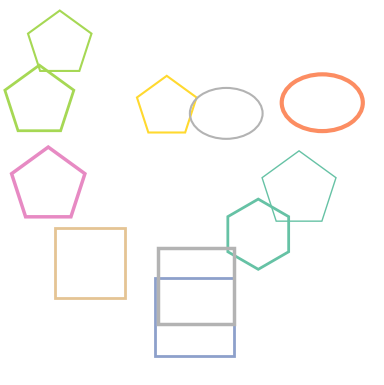[{"shape": "pentagon", "thickness": 1, "radius": 0.5, "center": [0.777, 0.507]}, {"shape": "hexagon", "thickness": 2, "radius": 0.46, "center": [0.671, 0.392]}, {"shape": "oval", "thickness": 3, "radius": 0.53, "center": [0.837, 0.733]}, {"shape": "square", "thickness": 2, "radius": 0.51, "center": [0.505, 0.178]}, {"shape": "pentagon", "thickness": 2.5, "radius": 0.5, "center": [0.125, 0.518]}, {"shape": "pentagon", "thickness": 2, "radius": 0.47, "center": [0.102, 0.737]}, {"shape": "pentagon", "thickness": 1.5, "radius": 0.43, "center": [0.155, 0.886]}, {"shape": "pentagon", "thickness": 1.5, "radius": 0.41, "center": [0.433, 0.722]}, {"shape": "square", "thickness": 2, "radius": 0.46, "center": [0.233, 0.318]}, {"shape": "square", "thickness": 2.5, "radius": 0.49, "center": [0.51, 0.257]}, {"shape": "oval", "thickness": 1.5, "radius": 0.47, "center": [0.588, 0.706]}]